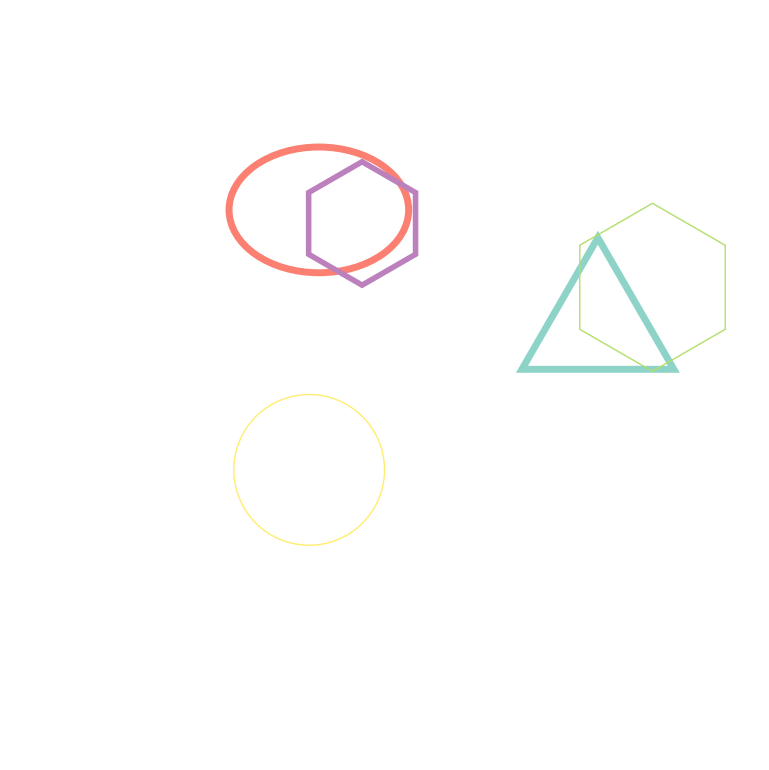[{"shape": "triangle", "thickness": 2.5, "radius": 0.57, "center": [0.776, 0.577]}, {"shape": "oval", "thickness": 2.5, "radius": 0.58, "center": [0.414, 0.727]}, {"shape": "hexagon", "thickness": 0.5, "radius": 0.55, "center": [0.847, 0.627]}, {"shape": "hexagon", "thickness": 2, "radius": 0.4, "center": [0.47, 0.71]}, {"shape": "circle", "thickness": 0.5, "radius": 0.49, "center": [0.401, 0.39]}]